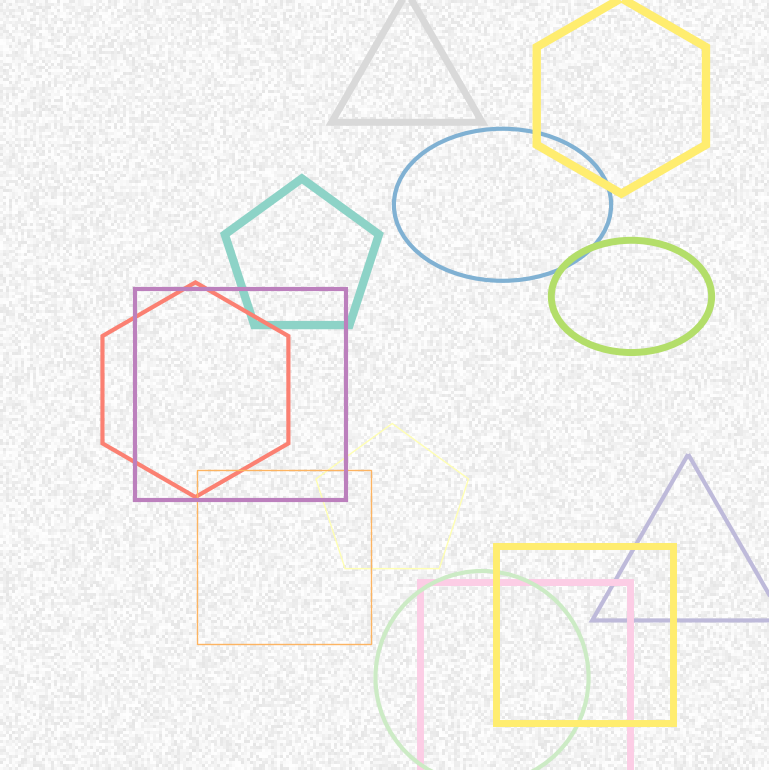[{"shape": "pentagon", "thickness": 3, "radius": 0.53, "center": [0.392, 0.663]}, {"shape": "pentagon", "thickness": 0.5, "radius": 0.52, "center": [0.509, 0.346]}, {"shape": "triangle", "thickness": 1.5, "radius": 0.72, "center": [0.894, 0.266]}, {"shape": "hexagon", "thickness": 1.5, "radius": 0.7, "center": [0.254, 0.494]}, {"shape": "oval", "thickness": 1.5, "radius": 0.71, "center": [0.653, 0.734]}, {"shape": "square", "thickness": 0.5, "radius": 0.56, "center": [0.369, 0.277]}, {"shape": "oval", "thickness": 2.5, "radius": 0.52, "center": [0.82, 0.615]}, {"shape": "square", "thickness": 2.5, "radius": 0.68, "center": [0.682, 0.107]}, {"shape": "triangle", "thickness": 2.5, "radius": 0.56, "center": [0.528, 0.898]}, {"shape": "square", "thickness": 1.5, "radius": 0.69, "center": [0.312, 0.488]}, {"shape": "circle", "thickness": 1.5, "radius": 0.69, "center": [0.626, 0.12]}, {"shape": "square", "thickness": 2.5, "radius": 0.58, "center": [0.759, 0.176]}, {"shape": "hexagon", "thickness": 3, "radius": 0.63, "center": [0.807, 0.875]}]